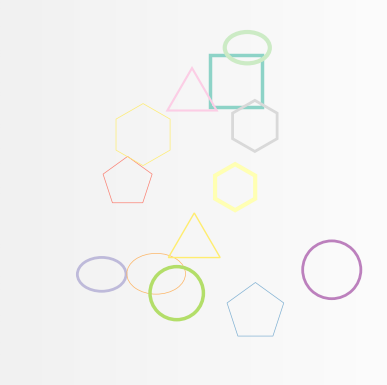[{"shape": "square", "thickness": 2.5, "radius": 0.34, "center": [0.608, 0.79]}, {"shape": "hexagon", "thickness": 3, "radius": 0.3, "center": [0.607, 0.514]}, {"shape": "oval", "thickness": 2, "radius": 0.31, "center": [0.262, 0.287]}, {"shape": "pentagon", "thickness": 0.5, "radius": 0.33, "center": [0.329, 0.527]}, {"shape": "pentagon", "thickness": 0.5, "radius": 0.38, "center": [0.659, 0.189]}, {"shape": "oval", "thickness": 0.5, "radius": 0.38, "center": [0.403, 0.289]}, {"shape": "circle", "thickness": 2.5, "radius": 0.34, "center": [0.456, 0.239]}, {"shape": "triangle", "thickness": 1.5, "radius": 0.37, "center": [0.496, 0.75]}, {"shape": "hexagon", "thickness": 2, "radius": 0.33, "center": [0.658, 0.673]}, {"shape": "circle", "thickness": 2, "radius": 0.38, "center": [0.856, 0.299]}, {"shape": "oval", "thickness": 3, "radius": 0.29, "center": [0.638, 0.876]}, {"shape": "hexagon", "thickness": 0.5, "radius": 0.4, "center": [0.369, 0.65]}, {"shape": "triangle", "thickness": 1, "radius": 0.39, "center": [0.501, 0.37]}]